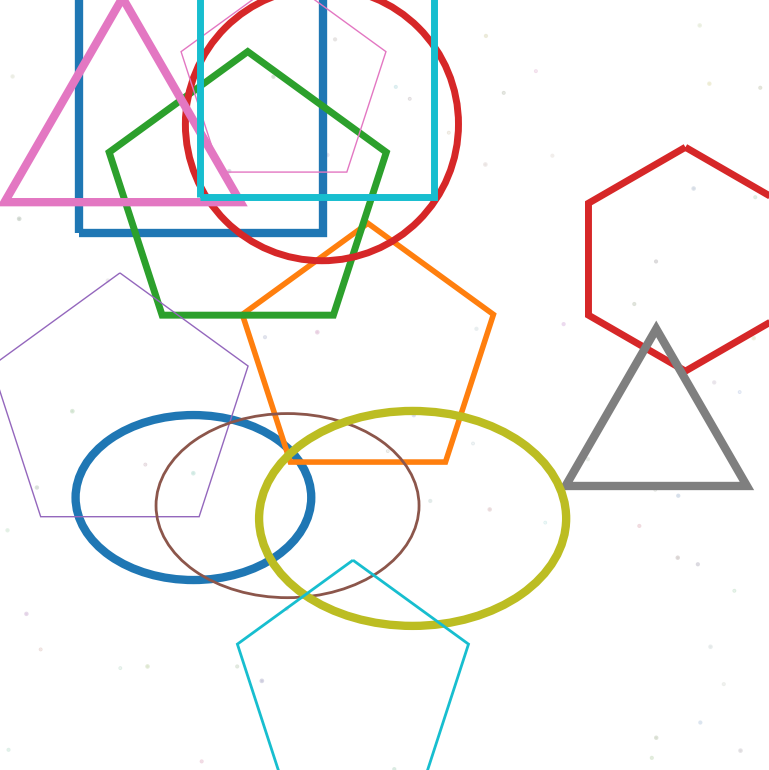[{"shape": "square", "thickness": 3, "radius": 0.79, "center": [0.261, 0.855]}, {"shape": "oval", "thickness": 3, "radius": 0.77, "center": [0.251, 0.354]}, {"shape": "pentagon", "thickness": 2, "radius": 0.86, "center": [0.478, 0.539]}, {"shape": "pentagon", "thickness": 2.5, "radius": 0.95, "center": [0.322, 0.744]}, {"shape": "hexagon", "thickness": 2.5, "radius": 0.73, "center": [0.89, 0.663]}, {"shape": "circle", "thickness": 2.5, "radius": 0.89, "center": [0.418, 0.839]}, {"shape": "pentagon", "thickness": 0.5, "radius": 0.88, "center": [0.156, 0.471]}, {"shape": "oval", "thickness": 1, "radius": 0.85, "center": [0.373, 0.343]}, {"shape": "pentagon", "thickness": 0.5, "radius": 0.7, "center": [0.368, 0.89]}, {"shape": "triangle", "thickness": 3, "radius": 0.88, "center": [0.159, 0.826]}, {"shape": "triangle", "thickness": 3, "radius": 0.68, "center": [0.852, 0.437]}, {"shape": "oval", "thickness": 3, "radius": 1.0, "center": [0.536, 0.327]}, {"shape": "square", "thickness": 2.5, "radius": 0.76, "center": [0.412, 0.897]}, {"shape": "pentagon", "thickness": 1, "radius": 0.79, "center": [0.458, 0.115]}]